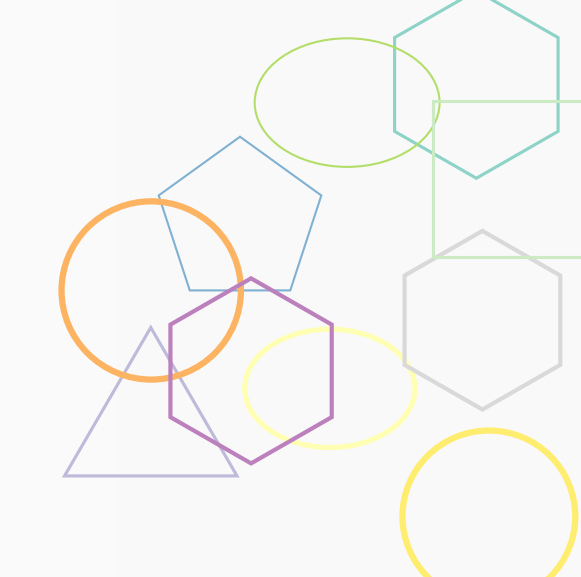[{"shape": "hexagon", "thickness": 1.5, "radius": 0.81, "center": [0.82, 0.853]}, {"shape": "oval", "thickness": 2.5, "radius": 0.73, "center": [0.567, 0.327]}, {"shape": "triangle", "thickness": 1.5, "radius": 0.86, "center": [0.259, 0.261]}, {"shape": "pentagon", "thickness": 1, "radius": 0.74, "center": [0.413, 0.615]}, {"shape": "circle", "thickness": 3, "radius": 0.77, "center": [0.26, 0.496]}, {"shape": "oval", "thickness": 1, "radius": 0.8, "center": [0.597, 0.821]}, {"shape": "hexagon", "thickness": 2, "radius": 0.77, "center": [0.83, 0.445]}, {"shape": "hexagon", "thickness": 2, "radius": 0.8, "center": [0.432, 0.357]}, {"shape": "square", "thickness": 1.5, "radius": 0.67, "center": [0.88, 0.689]}, {"shape": "circle", "thickness": 3, "radius": 0.74, "center": [0.841, 0.105]}]